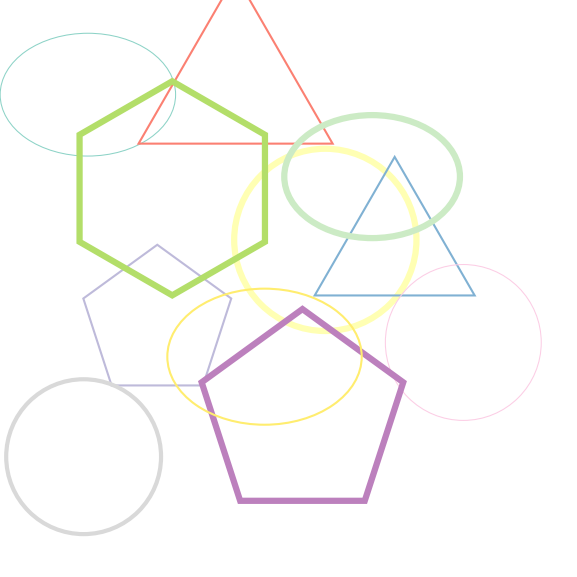[{"shape": "oval", "thickness": 0.5, "radius": 0.76, "center": [0.152, 0.835]}, {"shape": "circle", "thickness": 3, "radius": 0.79, "center": [0.563, 0.584]}, {"shape": "pentagon", "thickness": 1, "radius": 0.67, "center": [0.272, 0.441]}, {"shape": "triangle", "thickness": 1, "radius": 0.97, "center": [0.408, 0.847]}, {"shape": "triangle", "thickness": 1, "radius": 0.8, "center": [0.683, 0.567]}, {"shape": "hexagon", "thickness": 3, "radius": 0.93, "center": [0.298, 0.673]}, {"shape": "circle", "thickness": 0.5, "radius": 0.67, "center": [0.802, 0.406]}, {"shape": "circle", "thickness": 2, "radius": 0.67, "center": [0.145, 0.208]}, {"shape": "pentagon", "thickness": 3, "radius": 0.92, "center": [0.524, 0.28]}, {"shape": "oval", "thickness": 3, "radius": 0.76, "center": [0.644, 0.693]}, {"shape": "oval", "thickness": 1, "radius": 0.84, "center": [0.458, 0.381]}]